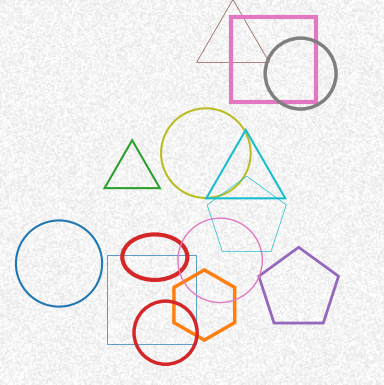[{"shape": "circle", "thickness": 1.5, "radius": 0.56, "center": [0.153, 0.316]}, {"shape": "square", "thickness": 0.5, "radius": 0.58, "center": [0.393, 0.221]}, {"shape": "hexagon", "thickness": 2.5, "radius": 0.46, "center": [0.531, 0.208]}, {"shape": "triangle", "thickness": 1.5, "radius": 0.41, "center": [0.343, 0.553]}, {"shape": "circle", "thickness": 2.5, "radius": 0.41, "center": [0.43, 0.136]}, {"shape": "oval", "thickness": 3, "radius": 0.42, "center": [0.402, 0.332]}, {"shape": "pentagon", "thickness": 2, "radius": 0.54, "center": [0.776, 0.249]}, {"shape": "triangle", "thickness": 0.5, "radius": 0.54, "center": [0.605, 0.892]}, {"shape": "circle", "thickness": 1, "radius": 0.55, "center": [0.572, 0.324]}, {"shape": "square", "thickness": 3, "radius": 0.55, "center": [0.71, 0.846]}, {"shape": "circle", "thickness": 2.5, "radius": 0.46, "center": [0.781, 0.809]}, {"shape": "circle", "thickness": 1.5, "radius": 0.58, "center": [0.535, 0.602]}, {"shape": "pentagon", "thickness": 0.5, "radius": 0.54, "center": [0.641, 0.434]}, {"shape": "triangle", "thickness": 1.5, "radius": 0.59, "center": [0.638, 0.544]}]